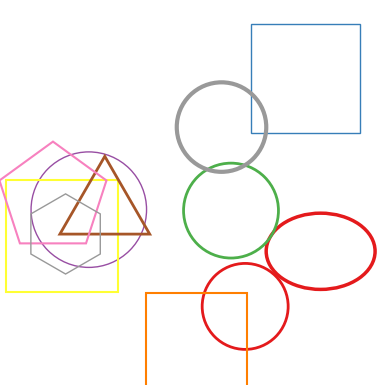[{"shape": "oval", "thickness": 2.5, "radius": 0.71, "center": [0.833, 0.347]}, {"shape": "circle", "thickness": 2, "radius": 0.56, "center": [0.637, 0.204]}, {"shape": "square", "thickness": 1, "radius": 0.71, "center": [0.794, 0.796]}, {"shape": "circle", "thickness": 2, "radius": 0.62, "center": [0.6, 0.453]}, {"shape": "circle", "thickness": 1, "radius": 0.75, "center": [0.231, 0.455]}, {"shape": "square", "thickness": 1.5, "radius": 0.65, "center": [0.51, 0.109]}, {"shape": "square", "thickness": 1.5, "radius": 0.72, "center": [0.161, 0.387]}, {"shape": "triangle", "thickness": 2, "radius": 0.67, "center": [0.272, 0.459]}, {"shape": "pentagon", "thickness": 1.5, "radius": 0.73, "center": [0.138, 0.486]}, {"shape": "hexagon", "thickness": 1, "radius": 0.52, "center": [0.17, 0.392]}, {"shape": "circle", "thickness": 3, "radius": 0.58, "center": [0.575, 0.67]}]